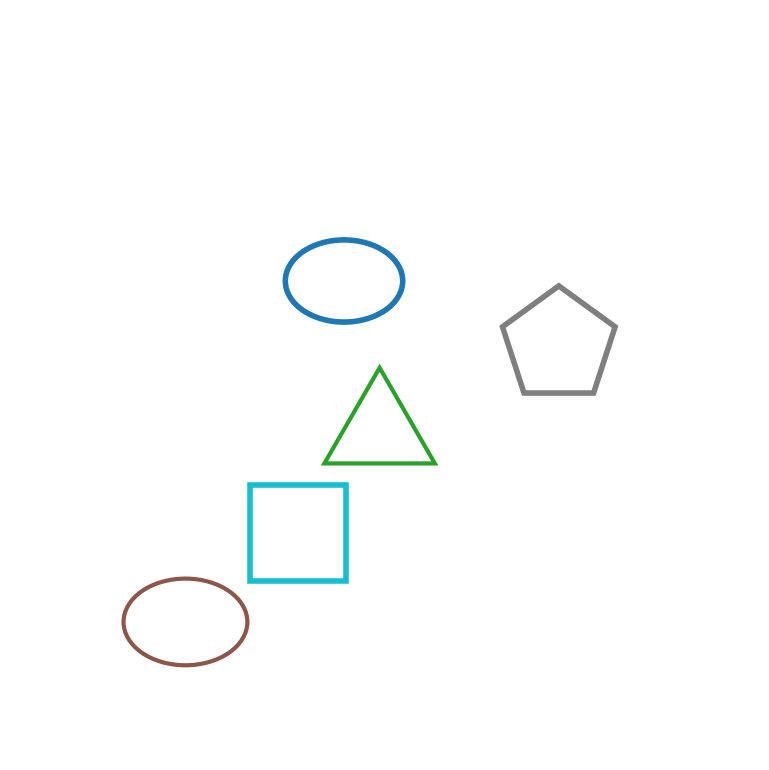[{"shape": "oval", "thickness": 2, "radius": 0.38, "center": [0.447, 0.635]}, {"shape": "triangle", "thickness": 1.5, "radius": 0.41, "center": [0.493, 0.44]}, {"shape": "oval", "thickness": 1.5, "radius": 0.4, "center": [0.241, 0.192]}, {"shape": "pentagon", "thickness": 2, "radius": 0.38, "center": [0.726, 0.552]}, {"shape": "square", "thickness": 2, "radius": 0.31, "center": [0.387, 0.308]}]